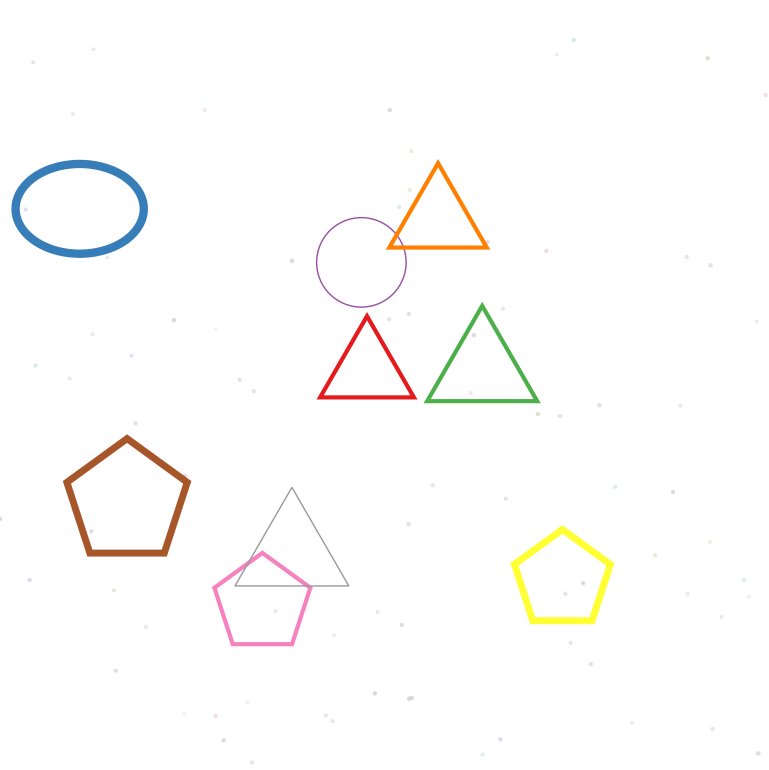[{"shape": "triangle", "thickness": 1.5, "radius": 0.35, "center": [0.477, 0.519]}, {"shape": "oval", "thickness": 3, "radius": 0.42, "center": [0.103, 0.729]}, {"shape": "triangle", "thickness": 1.5, "radius": 0.41, "center": [0.626, 0.52]}, {"shape": "circle", "thickness": 0.5, "radius": 0.29, "center": [0.469, 0.659]}, {"shape": "triangle", "thickness": 1.5, "radius": 0.37, "center": [0.569, 0.715]}, {"shape": "pentagon", "thickness": 2.5, "radius": 0.33, "center": [0.73, 0.247]}, {"shape": "pentagon", "thickness": 2.5, "radius": 0.41, "center": [0.165, 0.348]}, {"shape": "pentagon", "thickness": 1.5, "radius": 0.33, "center": [0.341, 0.216]}, {"shape": "triangle", "thickness": 0.5, "radius": 0.43, "center": [0.379, 0.282]}]